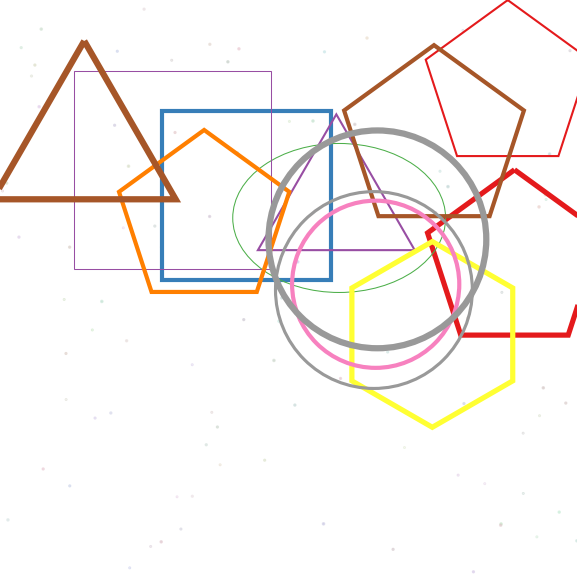[{"shape": "pentagon", "thickness": 1, "radius": 0.75, "center": [0.879, 0.85]}, {"shape": "pentagon", "thickness": 2.5, "radius": 0.79, "center": [0.891, 0.547]}, {"shape": "square", "thickness": 2, "radius": 0.73, "center": [0.426, 0.661]}, {"shape": "oval", "thickness": 0.5, "radius": 0.92, "center": [0.587, 0.622]}, {"shape": "square", "thickness": 0.5, "radius": 0.86, "center": [0.299, 0.704]}, {"shape": "triangle", "thickness": 1, "radius": 0.78, "center": [0.582, 0.644]}, {"shape": "pentagon", "thickness": 2, "radius": 0.78, "center": [0.354, 0.619]}, {"shape": "hexagon", "thickness": 2.5, "radius": 0.8, "center": [0.749, 0.42]}, {"shape": "pentagon", "thickness": 2, "radius": 0.82, "center": [0.752, 0.757]}, {"shape": "triangle", "thickness": 3, "radius": 0.91, "center": [0.146, 0.745]}, {"shape": "circle", "thickness": 2, "radius": 0.72, "center": [0.651, 0.507]}, {"shape": "circle", "thickness": 1.5, "radius": 0.85, "center": [0.647, 0.497]}, {"shape": "circle", "thickness": 3, "radius": 0.94, "center": [0.653, 0.585]}]